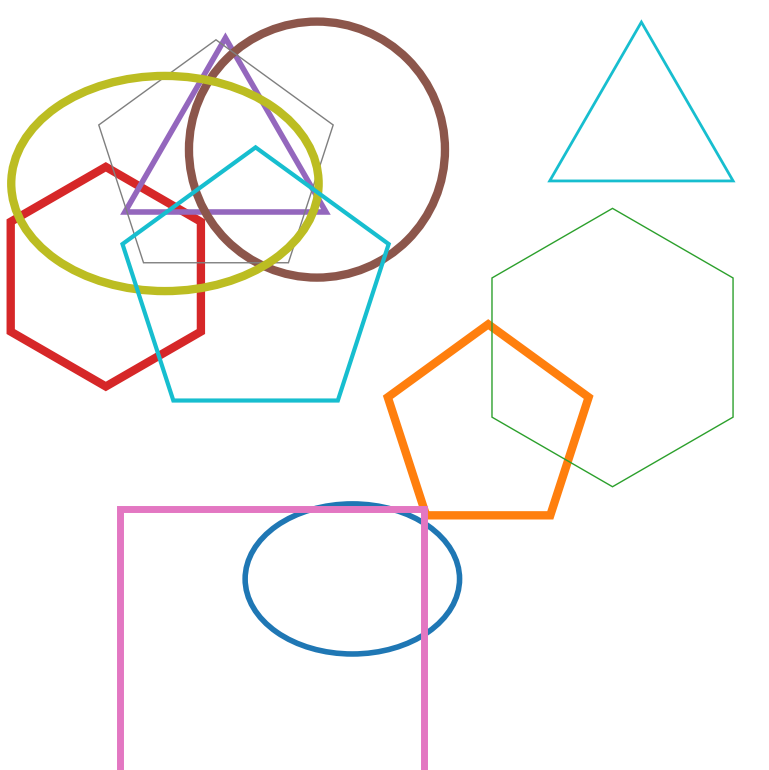[{"shape": "oval", "thickness": 2, "radius": 0.7, "center": [0.458, 0.248]}, {"shape": "pentagon", "thickness": 3, "radius": 0.69, "center": [0.634, 0.442]}, {"shape": "hexagon", "thickness": 0.5, "radius": 0.9, "center": [0.795, 0.549]}, {"shape": "hexagon", "thickness": 3, "radius": 0.71, "center": [0.137, 0.641]}, {"shape": "triangle", "thickness": 2, "radius": 0.75, "center": [0.293, 0.8]}, {"shape": "circle", "thickness": 3, "radius": 0.83, "center": [0.412, 0.806]}, {"shape": "square", "thickness": 2.5, "radius": 0.99, "center": [0.354, 0.142]}, {"shape": "pentagon", "thickness": 0.5, "radius": 0.8, "center": [0.28, 0.788]}, {"shape": "oval", "thickness": 3, "radius": 1.0, "center": [0.214, 0.762]}, {"shape": "triangle", "thickness": 1, "radius": 0.69, "center": [0.833, 0.834]}, {"shape": "pentagon", "thickness": 1.5, "radius": 0.91, "center": [0.332, 0.627]}]